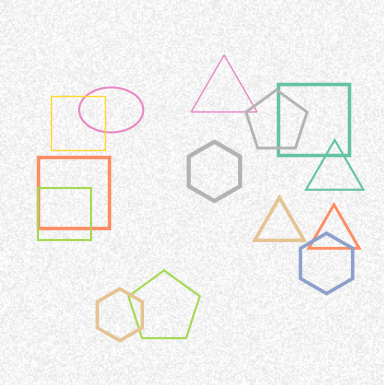[{"shape": "triangle", "thickness": 1.5, "radius": 0.43, "center": [0.869, 0.55]}, {"shape": "square", "thickness": 2.5, "radius": 0.46, "center": [0.813, 0.69]}, {"shape": "square", "thickness": 2.5, "radius": 0.46, "center": [0.191, 0.501]}, {"shape": "triangle", "thickness": 2, "radius": 0.38, "center": [0.868, 0.393]}, {"shape": "hexagon", "thickness": 2.5, "radius": 0.39, "center": [0.848, 0.316]}, {"shape": "oval", "thickness": 1.5, "radius": 0.42, "center": [0.289, 0.714]}, {"shape": "triangle", "thickness": 1, "radius": 0.49, "center": [0.582, 0.759]}, {"shape": "square", "thickness": 1.5, "radius": 0.34, "center": [0.167, 0.444]}, {"shape": "pentagon", "thickness": 1.5, "radius": 0.49, "center": [0.426, 0.2]}, {"shape": "square", "thickness": 1, "radius": 0.35, "center": [0.203, 0.681]}, {"shape": "triangle", "thickness": 2.5, "radius": 0.37, "center": [0.726, 0.413]}, {"shape": "hexagon", "thickness": 2.5, "radius": 0.34, "center": [0.311, 0.182]}, {"shape": "hexagon", "thickness": 3, "radius": 0.39, "center": [0.557, 0.555]}, {"shape": "pentagon", "thickness": 2, "radius": 0.42, "center": [0.718, 0.683]}]